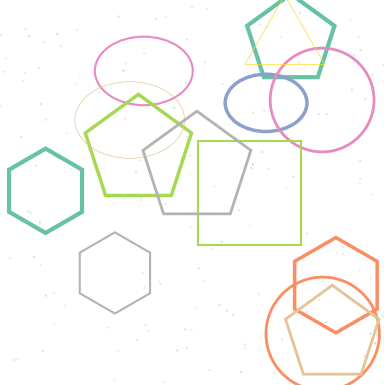[{"shape": "pentagon", "thickness": 3, "radius": 0.6, "center": [0.755, 0.896]}, {"shape": "hexagon", "thickness": 3, "radius": 0.55, "center": [0.118, 0.504]}, {"shape": "circle", "thickness": 2, "radius": 0.74, "center": [0.838, 0.133]}, {"shape": "hexagon", "thickness": 2.5, "radius": 0.62, "center": [0.872, 0.259]}, {"shape": "oval", "thickness": 2.5, "radius": 0.53, "center": [0.691, 0.733]}, {"shape": "circle", "thickness": 2, "radius": 0.67, "center": [0.837, 0.74]}, {"shape": "oval", "thickness": 1.5, "radius": 0.64, "center": [0.374, 0.816]}, {"shape": "square", "thickness": 1.5, "radius": 0.67, "center": [0.648, 0.499]}, {"shape": "pentagon", "thickness": 2.5, "radius": 0.73, "center": [0.36, 0.61]}, {"shape": "triangle", "thickness": 0.5, "radius": 0.6, "center": [0.74, 0.892]}, {"shape": "oval", "thickness": 0.5, "radius": 0.71, "center": [0.337, 0.688]}, {"shape": "pentagon", "thickness": 2, "radius": 0.64, "center": [0.863, 0.131]}, {"shape": "pentagon", "thickness": 2, "radius": 0.74, "center": [0.511, 0.564]}, {"shape": "hexagon", "thickness": 1.5, "radius": 0.53, "center": [0.298, 0.291]}]